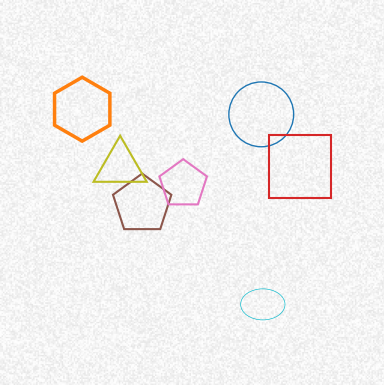[{"shape": "circle", "thickness": 1, "radius": 0.42, "center": [0.679, 0.703]}, {"shape": "hexagon", "thickness": 2.5, "radius": 0.41, "center": [0.214, 0.716]}, {"shape": "square", "thickness": 1.5, "radius": 0.4, "center": [0.78, 0.568]}, {"shape": "pentagon", "thickness": 1.5, "radius": 0.4, "center": [0.369, 0.469]}, {"shape": "pentagon", "thickness": 1.5, "radius": 0.32, "center": [0.476, 0.522]}, {"shape": "triangle", "thickness": 1.5, "radius": 0.4, "center": [0.312, 0.568]}, {"shape": "oval", "thickness": 0.5, "radius": 0.29, "center": [0.683, 0.209]}]